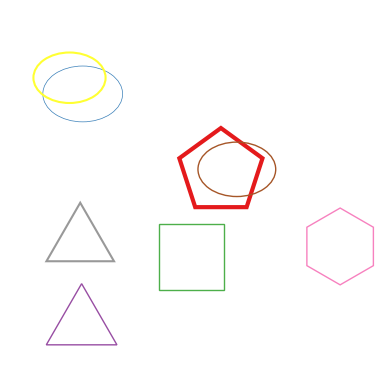[{"shape": "pentagon", "thickness": 3, "radius": 0.57, "center": [0.574, 0.554]}, {"shape": "oval", "thickness": 0.5, "radius": 0.52, "center": [0.215, 0.756]}, {"shape": "square", "thickness": 1, "radius": 0.42, "center": [0.498, 0.333]}, {"shape": "triangle", "thickness": 1, "radius": 0.53, "center": [0.212, 0.157]}, {"shape": "oval", "thickness": 1.5, "radius": 0.47, "center": [0.181, 0.798]}, {"shape": "oval", "thickness": 1, "radius": 0.5, "center": [0.615, 0.56]}, {"shape": "hexagon", "thickness": 1, "radius": 0.5, "center": [0.883, 0.36]}, {"shape": "triangle", "thickness": 1.5, "radius": 0.51, "center": [0.208, 0.372]}]